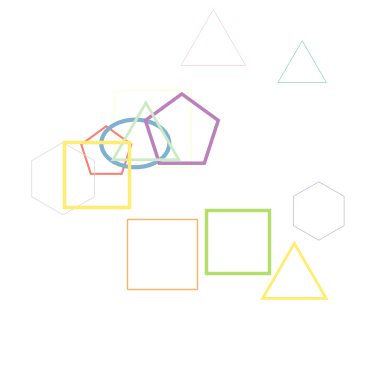[{"shape": "triangle", "thickness": 0.5, "radius": 0.36, "center": [0.785, 0.822]}, {"shape": "square", "thickness": 0.5, "radius": 0.5, "center": [0.396, 0.666]}, {"shape": "hexagon", "thickness": 0.5, "radius": 0.38, "center": [0.828, 0.452]}, {"shape": "pentagon", "thickness": 1.5, "radius": 0.34, "center": [0.276, 0.604]}, {"shape": "oval", "thickness": 3, "radius": 0.44, "center": [0.351, 0.627]}, {"shape": "square", "thickness": 1, "radius": 0.45, "center": [0.42, 0.339]}, {"shape": "square", "thickness": 2.5, "radius": 0.41, "center": [0.617, 0.374]}, {"shape": "triangle", "thickness": 0.5, "radius": 0.48, "center": [0.554, 0.879]}, {"shape": "hexagon", "thickness": 0.5, "radius": 0.47, "center": [0.164, 0.536]}, {"shape": "pentagon", "thickness": 2.5, "radius": 0.5, "center": [0.472, 0.657]}, {"shape": "triangle", "thickness": 2, "radius": 0.49, "center": [0.379, 0.634]}, {"shape": "square", "thickness": 2.5, "radius": 0.42, "center": [0.25, 0.546]}, {"shape": "triangle", "thickness": 2, "radius": 0.48, "center": [0.765, 0.273]}]